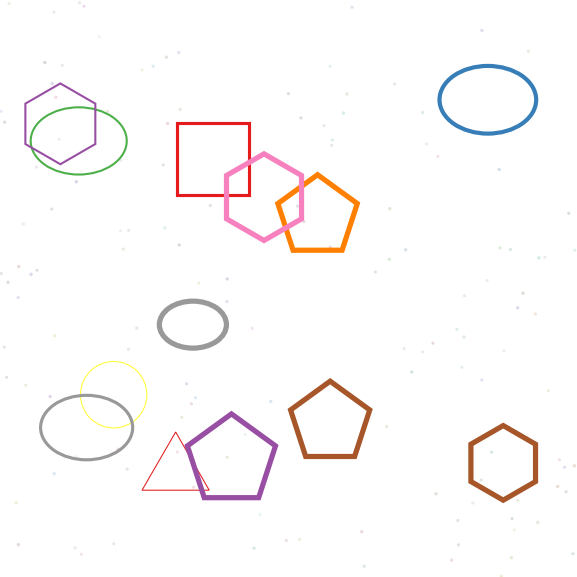[{"shape": "square", "thickness": 1.5, "radius": 0.31, "center": [0.368, 0.723]}, {"shape": "triangle", "thickness": 0.5, "radius": 0.34, "center": [0.304, 0.184]}, {"shape": "oval", "thickness": 2, "radius": 0.42, "center": [0.845, 0.826]}, {"shape": "oval", "thickness": 1, "radius": 0.42, "center": [0.136, 0.755]}, {"shape": "pentagon", "thickness": 2.5, "radius": 0.4, "center": [0.401, 0.202]}, {"shape": "hexagon", "thickness": 1, "radius": 0.35, "center": [0.105, 0.785]}, {"shape": "pentagon", "thickness": 2.5, "radius": 0.36, "center": [0.55, 0.624]}, {"shape": "circle", "thickness": 0.5, "radius": 0.29, "center": [0.197, 0.316]}, {"shape": "pentagon", "thickness": 2.5, "radius": 0.36, "center": [0.572, 0.267]}, {"shape": "hexagon", "thickness": 2.5, "radius": 0.32, "center": [0.871, 0.198]}, {"shape": "hexagon", "thickness": 2.5, "radius": 0.38, "center": [0.457, 0.658]}, {"shape": "oval", "thickness": 1.5, "radius": 0.4, "center": [0.15, 0.259]}, {"shape": "oval", "thickness": 2.5, "radius": 0.29, "center": [0.334, 0.437]}]